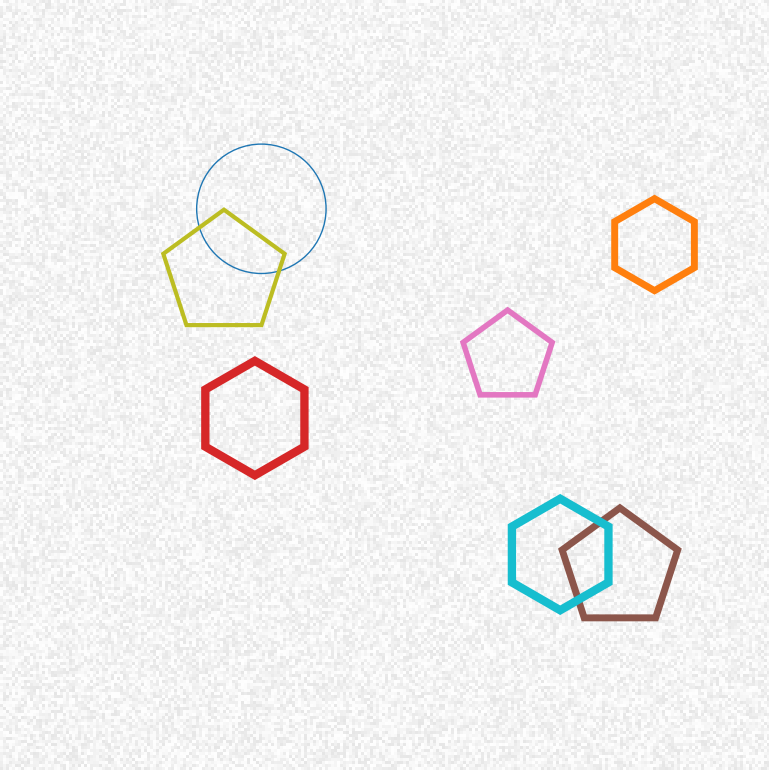[{"shape": "circle", "thickness": 0.5, "radius": 0.42, "center": [0.339, 0.729]}, {"shape": "hexagon", "thickness": 2.5, "radius": 0.3, "center": [0.85, 0.682]}, {"shape": "hexagon", "thickness": 3, "radius": 0.37, "center": [0.331, 0.457]}, {"shape": "pentagon", "thickness": 2.5, "radius": 0.39, "center": [0.805, 0.261]}, {"shape": "pentagon", "thickness": 2, "radius": 0.3, "center": [0.659, 0.536]}, {"shape": "pentagon", "thickness": 1.5, "radius": 0.41, "center": [0.291, 0.645]}, {"shape": "hexagon", "thickness": 3, "radius": 0.36, "center": [0.728, 0.28]}]